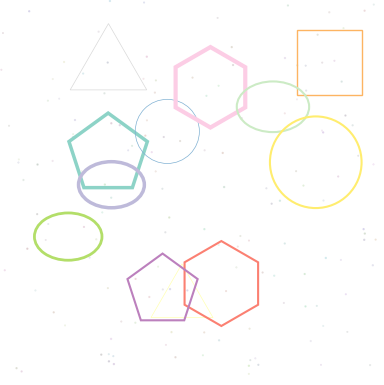[{"shape": "pentagon", "thickness": 2.5, "radius": 0.54, "center": [0.281, 0.599]}, {"shape": "triangle", "thickness": 0.5, "radius": 0.47, "center": [0.473, 0.222]}, {"shape": "oval", "thickness": 2.5, "radius": 0.43, "center": [0.289, 0.52]}, {"shape": "hexagon", "thickness": 1.5, "radius": 0.55, "center": [0.575, 0.264]}, {"shape": "circle", "thickness": 0.5, "radius": 0.42, "center": [0.435, 0.659]}, {"shape": "square", "thickness": 1, "radius": 0.42, "center": [0.856, 0.838]}, {"shape": "oval", "thickness": 2, "radius": 0.44, "center": [0.177, 0.385]}, {"shape": "hexagon", "thickness": 3, "radius": 0.52, "center": [0.547, 0.773]}, {"shape": "triangle", "thickness": 0.5, "radius": 0.57, "center": [0.282, 0.824]}, {"shape": "pentagon", "thickness": 1.5, "radius": 0.48, "center": [0.422, 0.246]}, {"shape": "oval", "thickness": 1.5, "radius": 0.47, "center": [0.709, 0.723]}, {"shape": "circle", "thickness": 1.5, "radius": 0.6, "center": [0.82, 0.579]}]